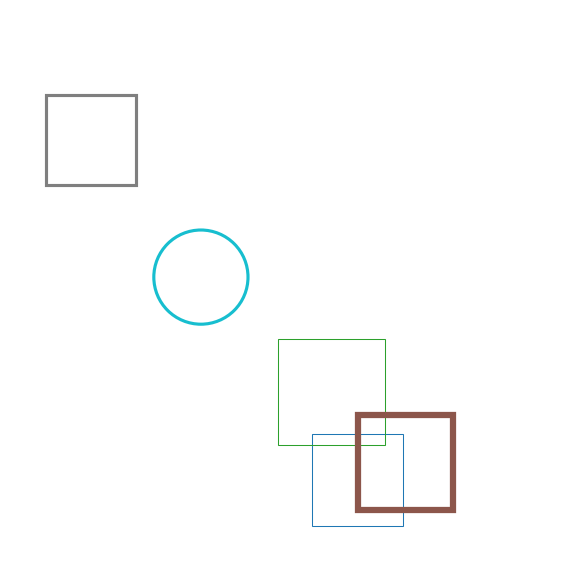[{"shape": "square", "thickness": 0.5, "radius": 0.4, "center": [0.619, 0.168]}, {"shape": "square", "thickness": 0.5, "radius": 0.46, "center": [0.574, 0.32]}, {"shape": "square", "thickness": 3, "radius": 0.41, "center": [0.702, 0.198]}, {"shape": "square", "thickness": 1.5, "radius": 0.39, "center": [0.157, 0.757]}, {"shape": "circle", "thickness": 1.5, "radius": 0.41, "center": [0.348, 0.519]}]